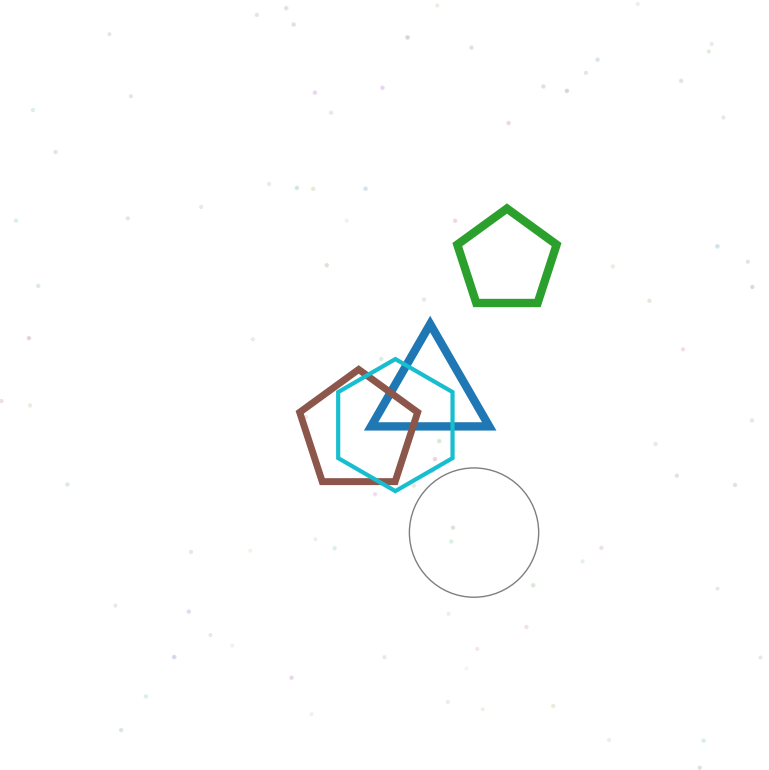[{"shape": "triangle", "thickness": 3, "radius": 0.44, "center": [0.559, 0.491]}, {"shape": "pentagon", "thickness": 3, "radius": 0.34, "center": [0.658, 0.661]}, {"shape": "pentagon", "thickness": 2.5, "radius": 0.4, "center": [0.466, 0.44]}, {"shape": "circle", "thickness": 0.5, "radius": 0.42, "center": [0.616, 0.308]}, {"shape": "hexagon", "thickness": 1.5, "radius": 0.43, "center": [0.513, 0.448]}]